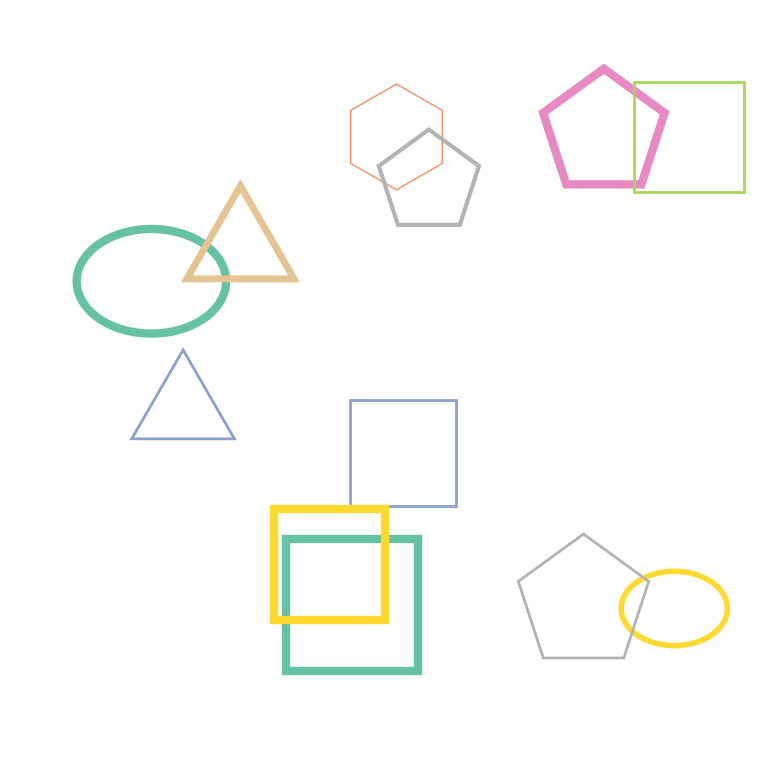[{"shape": "oval", "thickness": 3, "radius": 0.49, "center": [0.197, 0.635]}, {"shape": "square", "thickness": 3, "radius": 0.43, "center": [0.458, 0.214]}, {"shape": "hexagon", "thickness": 0.5, "radius": 0.34, "center": [0.515, 0.822]}, {"shape": "square", "thickness": 1, "radius": 0.34, "center": [0.523, 0.411]}, {"shape": "triangle", "thickness": 1, "radius": 0.39, "center": [0.238, 0.469]}, {"shape": "pentagon", "thickness": 3, "radius": 0.41, "center": [0.784, 0.828]}, {"shape": "square", "thickness": 1, "radius": 0.36, "center": [0.894, 0.822]}, {"shape": "square", "thickness": 3, "radius": 0.36, "center": [0.428, 0.267]}, {"shape": "oval", "thickness": 2, "radius": 0.34, "center": [0.876, 0.21]}, {"shape": "triangle", "thickness": 2.5, "radius": 0.4, "center": [0.312, 0.678]}, {"shape": "pentagon", "thickness": 1, "radius": 0.45, "center": [0.758, 0.217]}, {"shape": "pentagon", "thickness": 1.5, "radius": 0.34, "center": [0.557, 0.763]}]